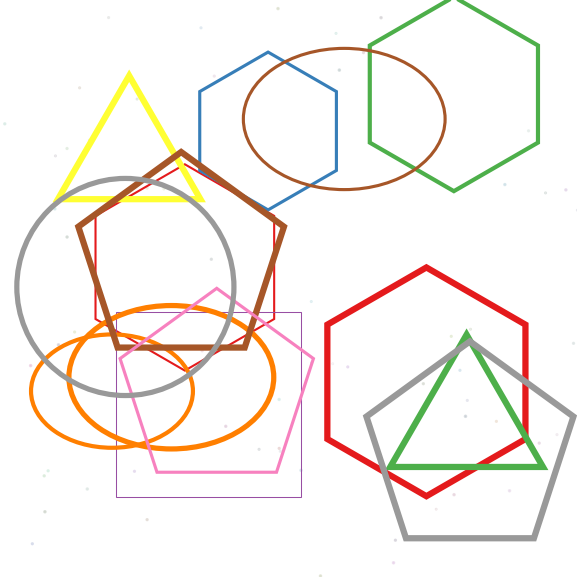[{"shape": "hexagon", "thickness": 1, "radius": 0.89, "center": [0.32, 0.536]}, {"shape": "hexagon", "thickness": 3, "radius": 0.99, "center": [0.738, 0.338]}, {"shape": "hexagon", "thickness": 1.5, "radius": 0.68, "center": [0.464, 0.772]}, {"shape": "hexagon", "thickness": 2, "radius": 0.84, "center": [0.786, 0.836]}, {"shape": "triangle", "thickness": 3, "radius": 0.76, "center": [0.808, 0.267]}, {"shape": "square", "thickness": 0.5, "radius": 0.8, "center": [0.361, 0.299]}, {"shape": "oval", "thickness": 2, "radius": 0.7, "center": [0.194, 0.322]}, {"shape": "oval", "thickness": 2.5, "radius": 0.89, "center": [0.297, 0.346]}, {"shape": "triangle", "thickness": 3, "radius": 0.71, "center": [0.224, 0.725]}, {"shape": "oval", "thickness": 1.5, "radius": 0.87, "center": [0.596, 0.793]}, {"shape": "pentagon", "thickness": 3, "radius": 0.94, "center": [0.314, 0.549]}, {"shape": "pentagon", "thickness": 1.5, "radius": 0.88, "center": [0.375, 0.324]}, {"shape": "circle", "thickness": 2.5, "radius": 0.94, "center": [0.217, 0.502]}, {"shape": "pentagon", "thickness": 3, "radius": 0.94, "center": [0.814, 0.22]}]